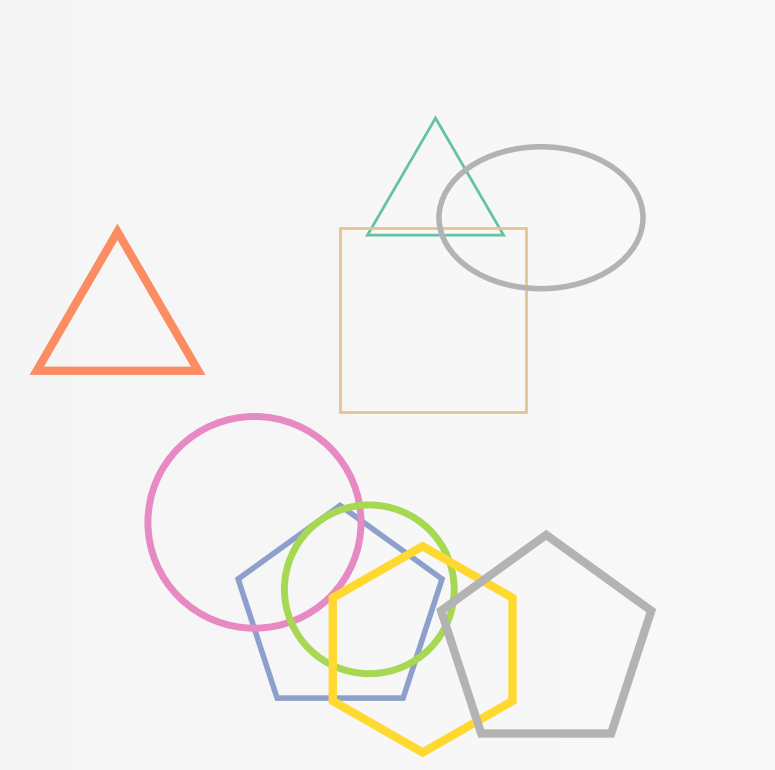[{"shape": "triangle", "thickness": 1, "radius": 0.51, "center": [0.562, 0.745]}, {"shape": "triangle", "thickness": 3, "radius": 0.6, "center": [0.152, 0.579]}, {"shape": "pentagon", "thickness": 2, "radius": 0.69, "center": [0.439, 0.205]}, {"shape": "circle", "thickness": 2.5, "radius": 0.69, "center": [0.328, 0.322]}, {"shape": "circle", "thickness": 2.5, "radius": 0.55, "center": [0.477, 0.235]}, {"shape": "hexagon", "thickness": 3, "radius": 0.67, "center": [0.545, 0.157]}, {"shape": "square", "thickness": 1, "radius": 0.6, "center": [0.559, 0.584]}, {"shape": "oval", "thickness": 2, "radius": 0.66, "center": [0.698, 0.717]}, {"shape": "pentagon", "thickness": 3, "radius": 0.71, "center": [0.705, 0.163]}]